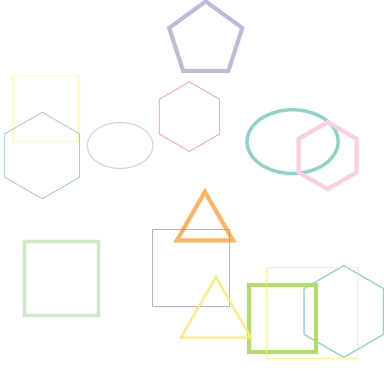[{"shape": "hexagon", "thickness": 1, "radius": 0.6, "center": [0.893, 0.191]}, {"shape": "oval", "thickness": 2.5, "radius": 0.59, "center": [0.76, 0.632]}, {"shape": "square", "thickness": 1, "radius": 0.43, "center": [0.118, 0.72]}, {"shape": "pentagon", "thickness": 3, "radius": 0.5, "center": [0.534, 0.897]}, {"shape": "hexagon", "thickness": 0.5, "radius": 0.45, "center": [0.492, 0.697]}, {"shape": "hexagon", "thickness": 0.5, "radius": 0.56, "center": [0.11, 0.596]}, {"shape": "triangle", "thickness": 3, "radius": 0.42, "center": [0.532, 0.418]}, {"shape": "square", "thickness": 3, "radius": 0.44, "center": [0.734, 0.173]}, {"shape": "hexagon", "thickness": 3, "radius": 0.43, "center": [0.851, 0.596]}, {"shape": "oval", "thickness": 1, "radius": 0.43, "center": [0.312, 0.622]}, {"shape": "square", "thickness": 0.5, "radius": 0.5, "center": [0.496, 0.304]}, {"shape": "square", "thickness": 2.5, "radius": 0.48, "center": [0.158, 0.278]}, {"shape": "triangle", "thickness": 1.5, "radius": 0.53, "center": [0.56, 0.176]}, {"shape": "square", "thickness": 0.5, "radius": 0.59, "center": [0.809, 0.189]}]